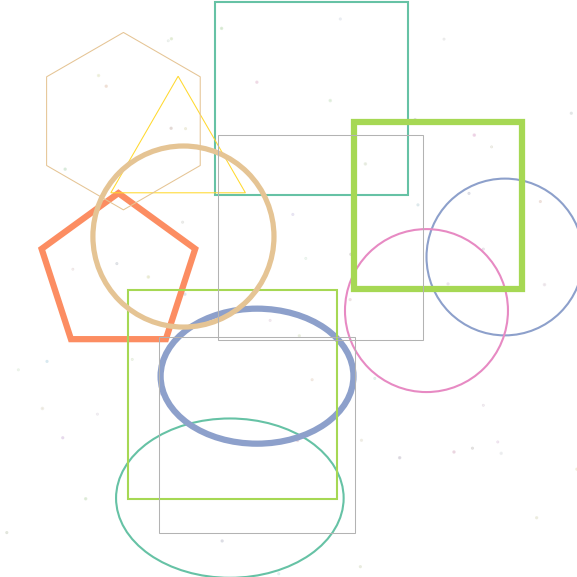[{"shape": "oval", "thickness": 1, "radius": 0.99, "center": [0.398, 0.137]}, {"shape": "square", "thickness": 1, "radius": 0.84, "center": [0.539, 0.828]}, {"shape": "pentagon", "thickness": 3, "radius": 0.7, "center": [0.205, 0.525]}, {"shape": "circle", "thickness": 1, "radius": 0.68, "center": [0.874, 0.554]}, {"shape": "oval", "thickness": 3, "radius": 0.83, "center": [0.445, 0.348]}, {"shape": "circle", "thickness": 1, "radius": 0.71, "center": [0.738, 0.461]}, {"shape": "square", "thickness": 3, "radius": 0.72, "center": [0.758, 0.643]}, {"shape": "square", "thickness": 1, "radius": 0.9, "center": [0.403, 0.316]}, {"shape": "triangle", "thickness": 0.5, "radius": 0.67, "center": [0.308, 0.733]}, {"shape": "circle", "thickness": 2.5, "radius": 0.78, "center": [0.318, 0.59]}, {"shape": "hexagon", "thickness": 0.5, "radius": 0.77, "center": [0.214, 0.789]}, {"shape": "square", "thickness": 0.5, "radius": 0.89, "center": [0.555, 0.588]}, {"shape": "square", "thickness": 0.5, "radius": 0.85, "center": [0.445, 0.246]}]